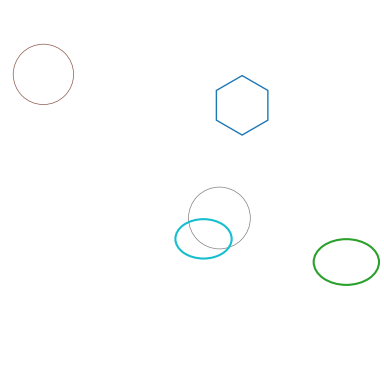[{"shape": "hexagon", "thickness": 1, "radius": 0.39, "center": [0.629, 0.726]}, {"shape": "oval", "thickness": 1.5, "radius": 0.42, "center": [0.9, 0.319]}, {"shape": "circle", "thickness": 0.5, "radius": 0.39, "center": [0.113, 0.807]}, {"shape": "circle", "thickness": 0.5, "radius": 0.4, "center": [0.57, 0.434]}, {"shape": "oval", "thickness": 1.5, "radius": 0.37, "center": [0.529, 0.38]}]